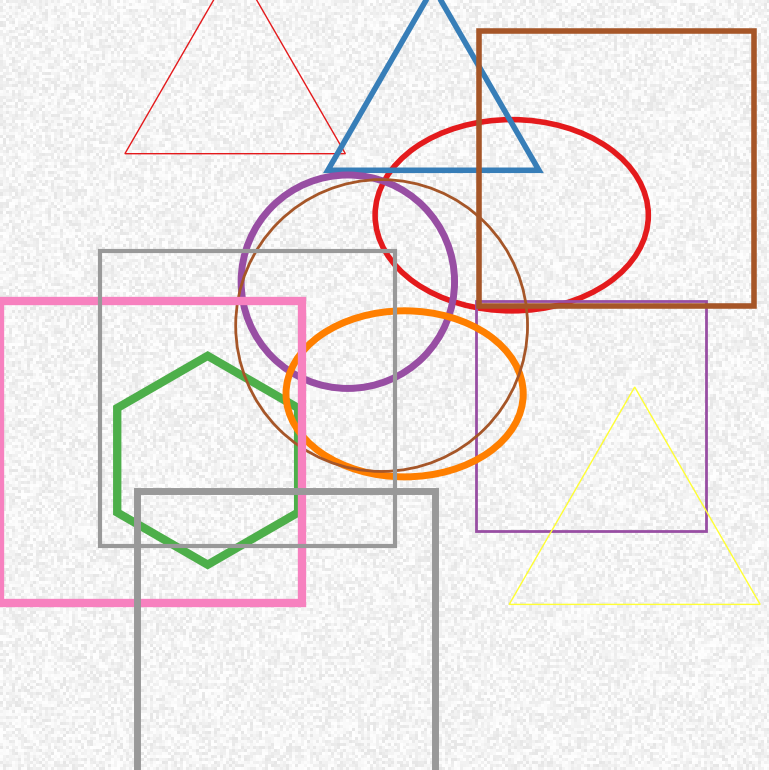[{"shape": "triangle", "thickness": 0.5, "radius": 0.83, "center": [0.305, 0.883]}, {"shape": "oval", "thickness": 2, "radius": 0.89, "center": [0.665, 0.72]}, {"shape": "triangle", "thickness": 2, "radius": 0.79, "center": [0.563, 0.858]}, {"shape": "hexagon", "thickness": 3, "radius": 0.68, "center": [0.27, 0.402]}, {"shape": "circle", "thickness": 2.5, "radius": 0.69, "center": [0.452, 0.634]}, {"shape": "square", "thickness": 1, "radius": 0.75, "center": [0.767, 0.46]}, {"shape": "oval", "thickness": 2.5, "radius": 0.77, "center": [0.525, 0.489]}, {"shape": "triangle", "thickness": 0.5, "radius": 0.94, "center": [0.824, 0.309]}, {"shape": "circle", "thickness": 1, "radius": 0.95, "center": [0.496, 0.577]}, {"shape": "square", "thickness": 2, "radius": 0.89, "center": [0.801, 0.782]}, {"shape": "square", "thickness": 3, "radius": 0.98, "center": [0.196, 0.413]}, {"shape": "square", "thickness": 1.5, "radius": 0.96, "center": [0.321, 0.482]}, {"shape": "square", "thickness": 2.5, "radius": 0.97, "center": [0.371, 0.168]}]